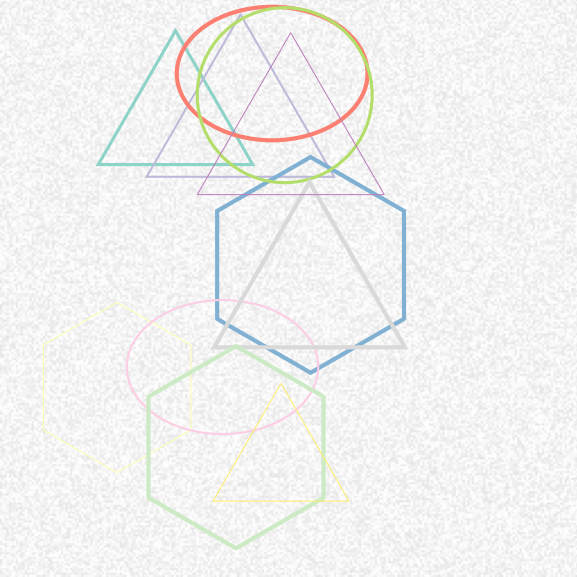[{"shape": "triangle", "thickness": 1.5, "radius": 0.77, "center": [0.304, 0.791]}, {"shape": "hexagon", "thickness": 0.5, "radius": 0.74, "center": [0.203, 0.328]}, {"shape": "triangle", "thickness": 1, "radius": 0.94, "center": [0.416, 0.787]}, {"shape": "oval", "thickness": 2, "radius": 0.83, "center": [0.471, 0.872]}, {"shape": "hexagon", "thickness": 2, "radius": 0.93, "center": [0.538, 0.54]}, {"shape": "circle", "thickness": 1.5, "radius": 0.76, "center": [0.493, 0.834]}, {"shape": "oval", "thickness": 1, "radius": 0.83, "center": [0.385, 0.364]}, {"shape": "triangle", "thickness": 2, "radius": 0.95, "center": [0.536, 0.493]}, {"shape": "triangle", "thickness": 0.5, "radius": 0.93, "center": [0.503, 0.756]}, {"shape": "hexagon", "thickness": 2, "radius": 0.87, "center": [0.409, 0.225]}, {"shape": "triangle", "thickness": 0.5, "radius": 0.68, "center": [0.487, 0.199]}]